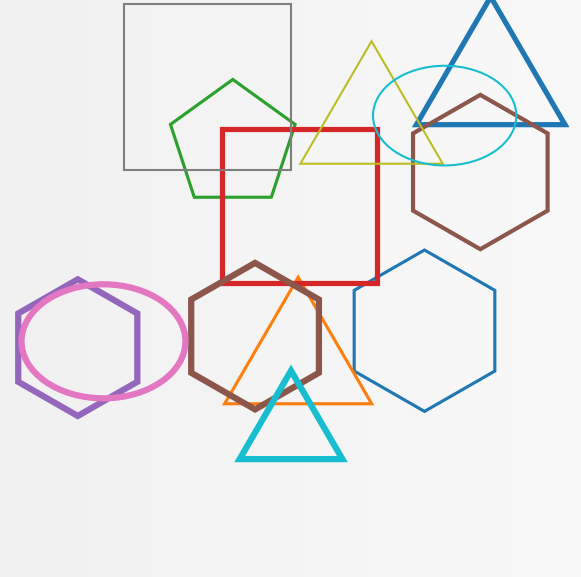[{"shape": "hexagon", "thickness": 1.5, "radius": 0.7, "center": [0.73, 0.426]}, {"shape": "triangle", "thickness": 2.5, "radius": 0.74, "center": [0.844, 0.857]}, {"shape": "triangle", "thickness": 1.5, "radius": 0.73, "center": [0.513, 0.373]}, {"shape": "pentagon", "thickness": 1.5, "radius": 0.56, "center": [0.401, 0.749]}, {"shape": "square", "thickness": 2.5, "radius": 0.66, "center": [0.515, 0.643]}, {"shape": "hexagon", "thickness": 3, "radius": 0.59, "center": [0.134, 0.397]}, {"shape": "hexagon", "thickness": 3, "radius": 0.63, "center": [0.439, 0.417]}, {"shape": "hexagon", "thickness": 2, "radius": 0.67, "center": [0.826, 0.701]}, {"shape": "oval", "thickness": 3, "radius": 0.71, "center": [0.178, 0.408]}, {"shape": "square", "thickness": 1, "radius": 0.72, "center": [0.357, 0.849]}, {"shape": "triangle", "thickness": 1, "radius": 0.71, "center": [0.639, 0.786]}, {"shape": "oval", "thickness": 1, "radius": 0.62, "center": [0.765, 0.799]}, {"shape": "triangle", "thickness": 3, "radius": 0.51, "center": [0.501, 0.255]}]